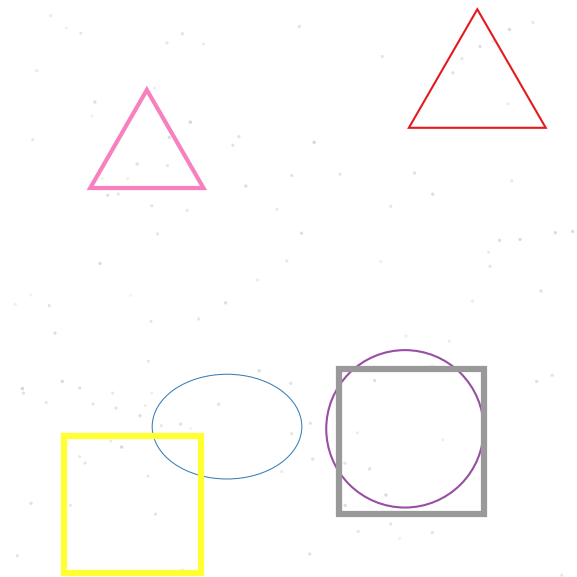[{"shape": "triangle", "thickness": 1, "radius": 0.68, "center": [0.826, 0.846]}, {"shape": "oval", "thickness": 0.5, "radius": 0.65, "center": [0.393, 0.26]}, {"shape": "circle", "thickness": 1, "radius": 0.68, "center": [0.701, 0.257]}, {"shape": "square", "thickness": 3, "radius": 0.59, "center": [0.229, 0.125]}, {"shape": "triangle", "thickness": 2, "radius": 0.57, "center": [0.254, 0.73]}, {"shape": "square", "thickness": 3, "radius": 0.63, "center": [0.713, 0.234]}]